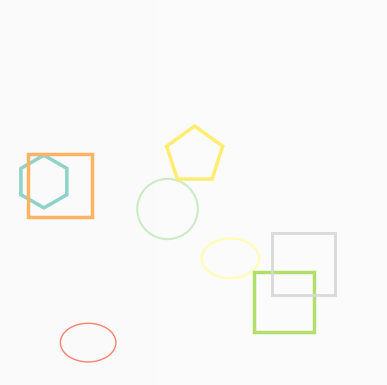[{"shape": "hexagon", "thickness": 2.5, "radius": 0.34, "center": [0.113, 0.528]}, {"shape": "oval", "thickness": 1.5, "radius": 0.37, "center": [0.594, 0.329]}, {"shape": "oval", "thickness": 1, "radius": 0.36, "center": [0.227, 0.11]}, {"shape": "square", "thickness": 2.5, "radius": 0.41, "center": [0.155, 0.518]}, {"shape": "square", "thickness": 2.5, "radius": 0.39, "center": [0.732, 0.215]}, {"shape": "square", "thickness": 2, "radius": 0.4, "center": [0.783, 0.315]}, {"shape": "circle", "thickness": 1.5, "radius": 0.39, "center": [0.432, 0.457]}, {"shape": "pentagon", "thickness": 2.5, "radius": 0.38, "center": [0.502, 0.596]}]